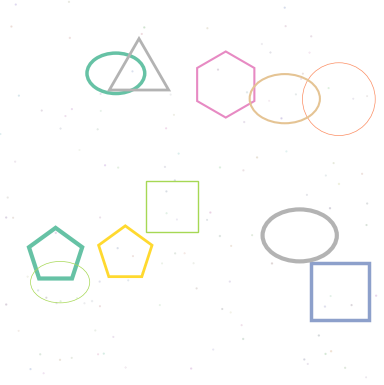[{"shape": "pentagon", "thickness": 3, "radius": 0.36, "center": [0.144, 0.335]}, {"shape": "oval", "thickness": 2.5, "radius": 0.38, "center": [0.301, 0.81]}, {"shape": "circle", "thickness": 0.5, "radius": 0.47, "center": [0.88, 0.742]}, {"shape": "square", "thickness": 2.5, "radius": 0.37, "center": [0.883, 0.243]}, {"shape": "hexagon", "thickness": 1.5, "radius": 0.43, "center": [0.586, 0.78]}, {"shape": "square", "thickness": 1, "radius": 0.33, "center": [0.447, 0.463]}, {"shape": "oval", "thickness": 0.5, "radius": 0.38, "center": [0.156, 0.267]}, {"shape": "pentagon", "thickness": 2, "radius": 0.36, "center": [0.325, 0.34]}, {"shape": "oval", "thickness": 1.5, "radius": 0.46, "center": [0.74, 0.744]}, {"shape": "triangle", "thickness": 2, "radius": 0.44, "center": [0.361, 0.811]}, {"shape": "oval", "thickness": 3, "radius": 0.48, "center": [0.778, 0.389]}]